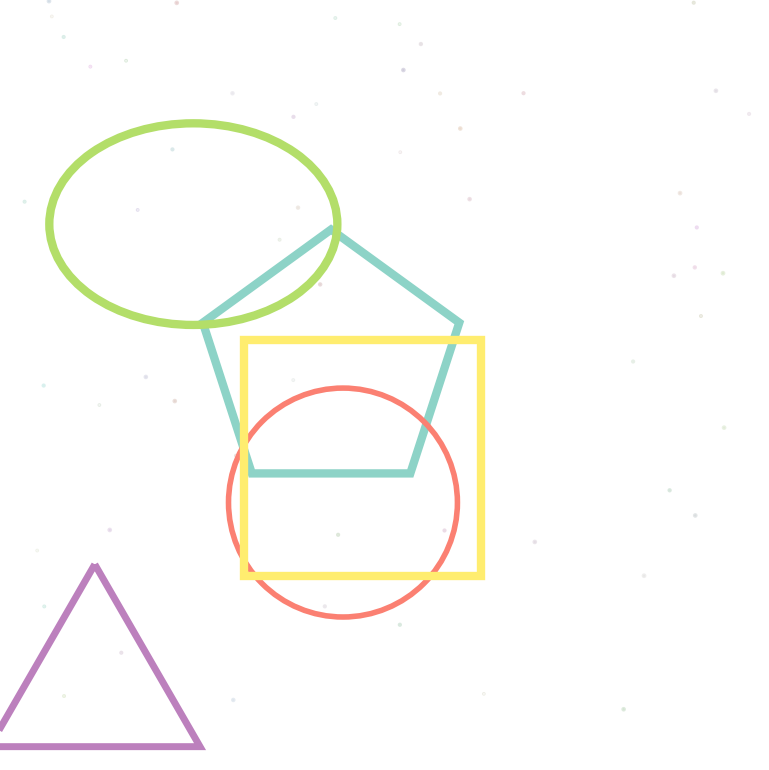[{"shape": "pentagon", "thickness": 3, "radius": 0.88, "center": [0.43, 0.527]}, {"shape": "circle", "thickness": 2, "radius": 0.74, "center": [0.445, 0.347]}, {"shape": "oval", "thickness": 3, "radius": 0.94, "center": [0.251, 0.709]}, {"shape": "triangle", "thickness": 2.5, "radius": 0.79, "center": [0.123, 0.109]}, {"shape": "square", "thickness": 3, "radius": 0.77, "center": [0.471, 0.405]}]